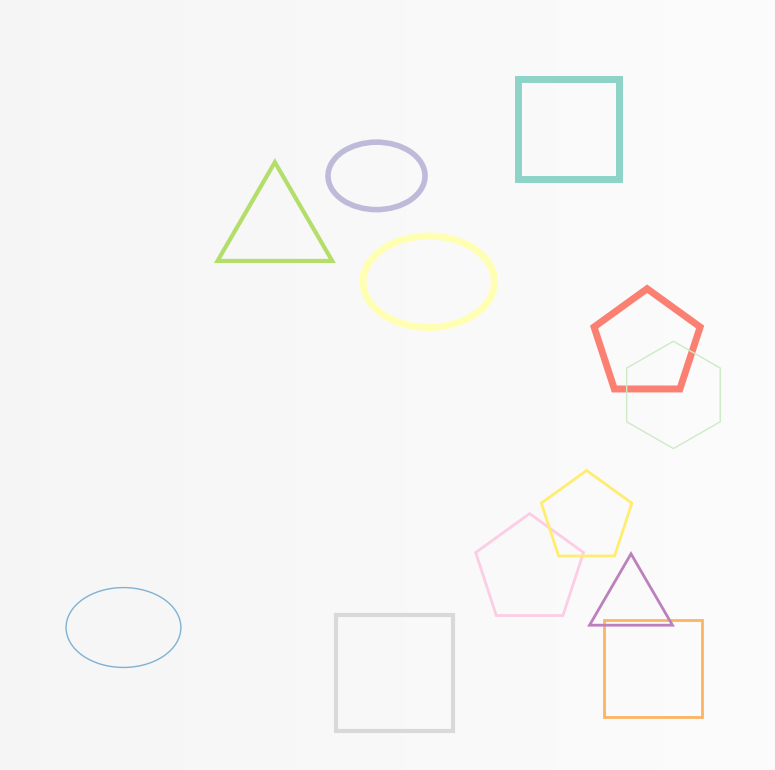[{"shape": "square", "thickness": 2.5, "radius": 0.32, "center": [0.733, 0.833]}, {"shape": "oval", "thickness": 2.5, "radius": 0.42, "center": [0.553, 0.634]}, {"shape": "oval", "thickness": 2, "radius": 0.31, "center": [0.486, 0.772]}, {"shape": "pentagon", "thickness": 2.5, "radius": 0.36, "center": [0.835, 0.553]}, {"shape": "oval", "thickness": 0.5, "radius": 0.37, "center": [0.159, 0.185]}, {"shape": "square", "thickness": 1, "radius": 0.31, "center": [0.843, 0.132]}, {"shape": "triangle", "thickness": 1.5, "radius": 0.43, "center": [0.355, 0.704]}, {"shape": "pentagon", "thickness": 1, "radius": 0.37, "center": [0.683, 0.26]}, {"shape": "square", "thickness": 1.5, "radius": 0.38, "center": [0.509, 0.125]}, {"shape": "triangle", "thickness": 1, "radius": 0.31, "center": [0.814, 0.219]}, {"shape": "hexagon", "thickness": 0.5, "radius": 0.35, "center": [0.869, 0.487]}, {"shape": "pentagon", "thickness": 1, "radius": 0.31, "center": [0.757, 0.328]}]